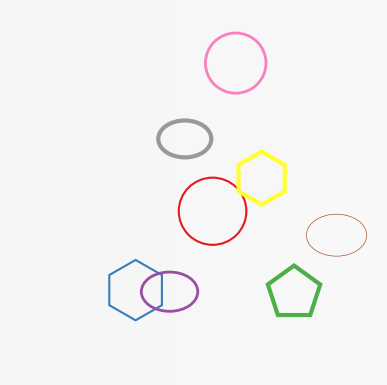[{"shape": "circle", "thickness": 1.5, "radius": 0.44, "center": [0.549, 0.451]}, {"shape": "hexagon", "thickness": 1.5, "radius": 0.39, "center": [0.35, 0.246]}, {"shape": "pentagon", "thickness": 3, "radius": 0.36, "center": [0.759, 0.239]}, {"shape": "oval", "thickness": 2, "radius": 0.36, "center": [0.438, 0.242]}, {"shape": "hexagon", "thickness": 3, "radius": 0.34, "center": [0.675, 0.537]}, {"shape": "oval", "thickness": 0.5, "radius": 0.39, "center": [0.868, 0.389]}, {"shape": "circle", "thickness": 2, "radius": 0.39, "center": [0.608, 0.836]}, {"shape": "oval", "thickness": 3, "radius": 0.34, "center": [0.477, 0.639]}]